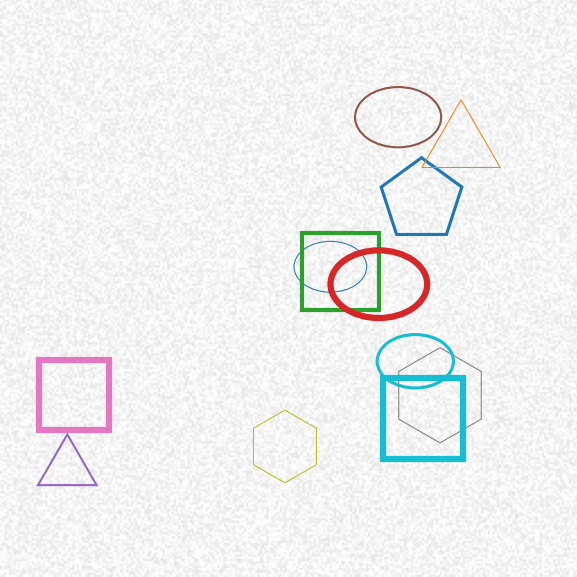[{"shape": "pentagon", "thickness": 1.5, "radius": 0.37, "center": [0.73, 0.653]}, {"shape": "oval", "thickness": 0.5, "radius": 0.31, "center": [0.572, 0.537]}, {"shape": "triangle", "thickness": 0.5, "radius": 0.39, "center": [0.798, 0.748]}, {"shape": "square", "thickness": 2, "radius": 0.33, "center": [0.59, 0.53]}, {"shape": "oval", "thickness": 3, "radius": 0.42, "center": [0.656, 0.507]}, {"shape": "triangle", "thickness": 1, "radius": 0.29, "center": [0.117, 0.188]}, {"shape": "oval", "thickness": 1, "radius": 0.37, "center": [0.689, 0.796]}, {"shape": "square", "thickness": 3, "radius": 0.3, "center": [0.128, 0.315]}, {"shape": "hexagon", "thickness": 0.5, "radius": 0.41, "center": [0.762, 0.315]}, {"shape": "hexagon", "thickness": 0.5, "radius": 0.31, "center": [0.493, 0.226]}, {"shape": "square", "thickness": 3, "radius": 0.35, "center": [0.732, 0.274]}, {"shape": "oval", "thickness": 1.5, "radius": 0.33, "center": [0.719, 0.374]}]